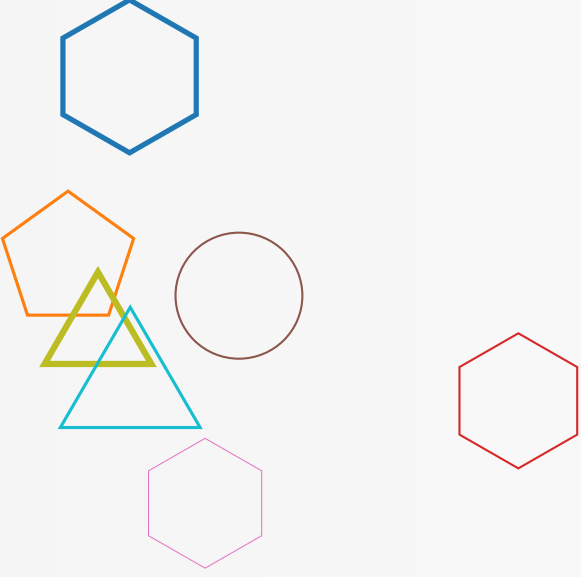[{"shape": "hexagon", "thickness": 2.5, "radius": 0.66, "center": [0.223, 0.867]}, {"shape": "pentagon", "thickness": 1.5, "radius": 0.59, "center": [0.117, 0.549]}, {"shape": "hexagon", "thickness": 1, "radius": 0.58, "center": [0.892, 0.305]}, {"shape": "circle", "thickness": 1, "radius": 0.55, "center": [0.411, 0.487]}, {"shape": "hexagon", "thickness": 0.5, "radius": 0.56, "center": [0.353, 0.128]}, {"shape": "triangle", "thickness": 3, "radius": 0.53, "center": [0.169, 0.422]}, {"shape": "triangle", "thickness": 1.5, "radius": 0.69, "center": [0.224, 0.328]}]